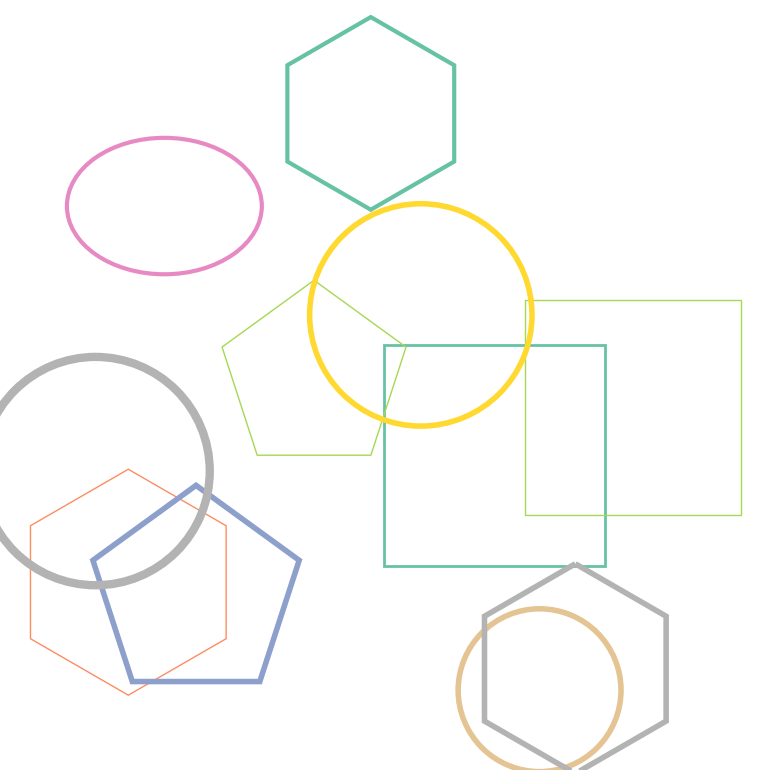[{"shape": "hexagon", "thickness": 1.5, "radius": 0.63, "center": [0.482, 0.853]}, {"shape": "square", "thickness": 1, "radius": 0.72, "center": [0.642, 0.409]}, {"shape": "hexagon", "thickness": 0.5, "radius": 0.73, "center": [0.167, 0.244]}, {"shape": "pentagon", "thickness": 2, "radius": 0.7, "center": [0.255, 0.229]}, {"shape": "oval", "thickness": 1.5, "radius": 0.63, "center": [0.213, 0.732]}, {"shape": "square", "thickness": 0.5, "radius": 0.7, "center": [0.822, 0.471]}, {"shape": "pentagon", "thickness": 0.5, "radius": 0.63, "center": [0.408, 0.51]}, {"shape": "circle", "thickness": 2, "radius": 0.72, "center": [0.547, 0.591]}, {"shape": "circle", "thickness": 2, "radius": 0.53, "center": [0.701, 0.104]}, {"shape": "circle", "thickness": 3, "radius": 0.74, "center": [0.124, 0.388]}, {"shape": "hexagon", "thickness": 2, "radius": 0.68, "center": [0.747, 0.132]}]